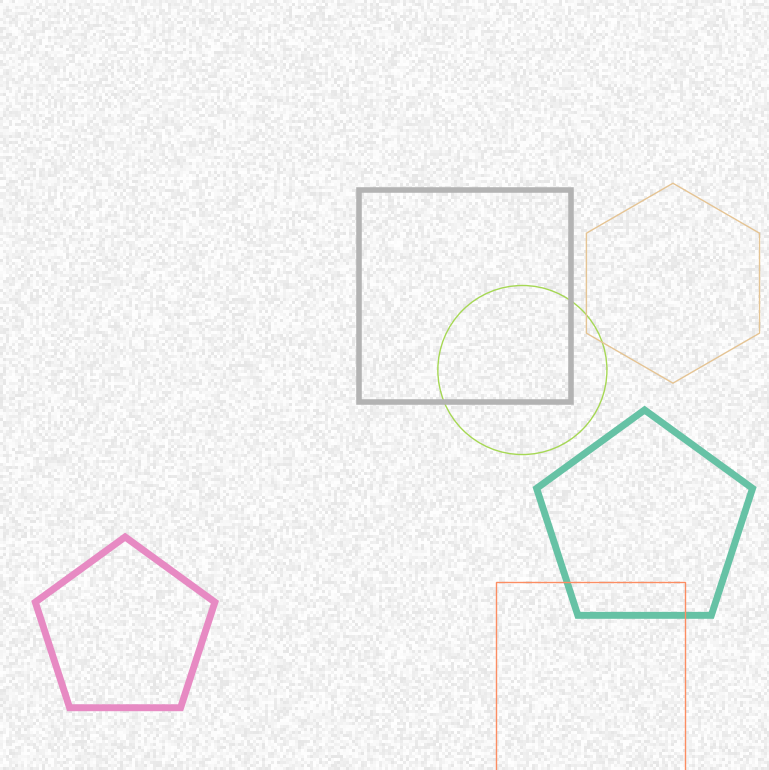[{"shape": "pentagon", "thickness": 2.5, "radius": 0.74, "center": [0.837, 0.32]}, {"shape": "square", "thickness": 0.5, "radius": 0.61, "center": [0.767, 0.122]}, {"shape": "pentagon", "thickness": 2.5, "radius": 0.61, "center": [0.162, 0.18]}, {"shape": "circle", "thickness": 0.5, "radius": 0.55, "center": [0.678, 0.519]}, {"shape": "hexagon", "thickness": 0.5, "radius": 0.65, "center": [0.874, 0.632]}, {"shape": "square", "thickness": 2, "radius": 0.69, "center": [0.603, 0.616]}]